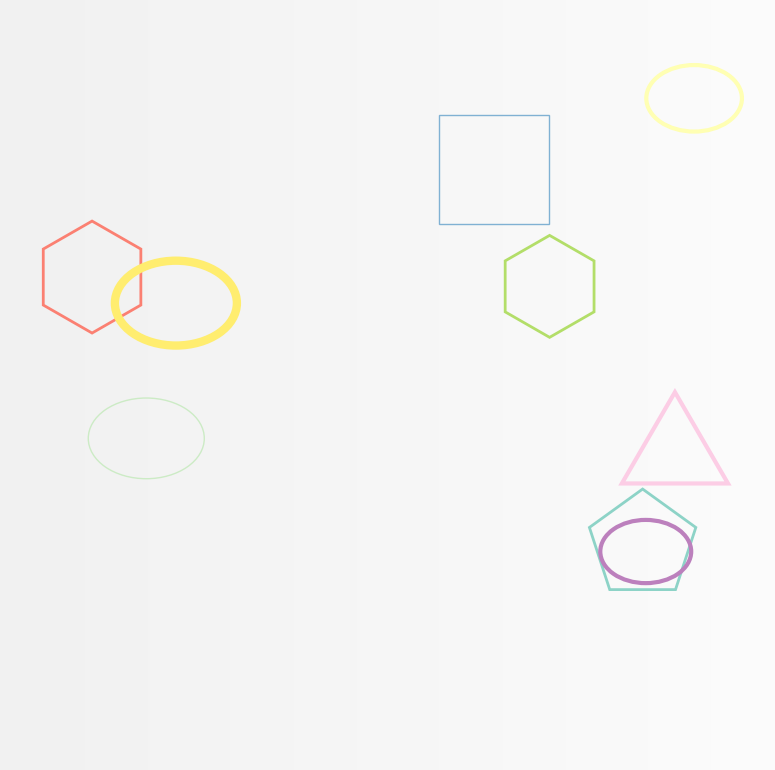[{"shape": "pentagon", "thickness": 1, "radius": 0.36, "center": [0.829, 0.293]}, {"shape": "oval", "thickness": 1.5, "radius": 0.31, "center": [0.896, 0.872]}, {"shape": "hexagon", "thickness": 1, "radius": 0.36, "center": [0.119, 0.64]}, {"shape": "square", "thickness": 0.5, "radius": 0.35, "center": [0.637, 0.78]}, {"shape": "hexagon", "thickness": 1, "radius": 0.33, "center": [0.709, 0.628]}, {"shape": "triangle", "thickness": 1.5, "radius": 0.4, "center": [0.871, 0.412]}, {"shape": "oval", "thickness": 1.5, "radius": 0.29, "center": [0.833, 0.284]}, {"shape": "oval", "thickness": 0.5, "radius": 0.37, "center": [0.189, 0.431]}, {"shape": "oval", "thickness": 3, "radius": 0.39, "center": [0.227, 0.606]}]